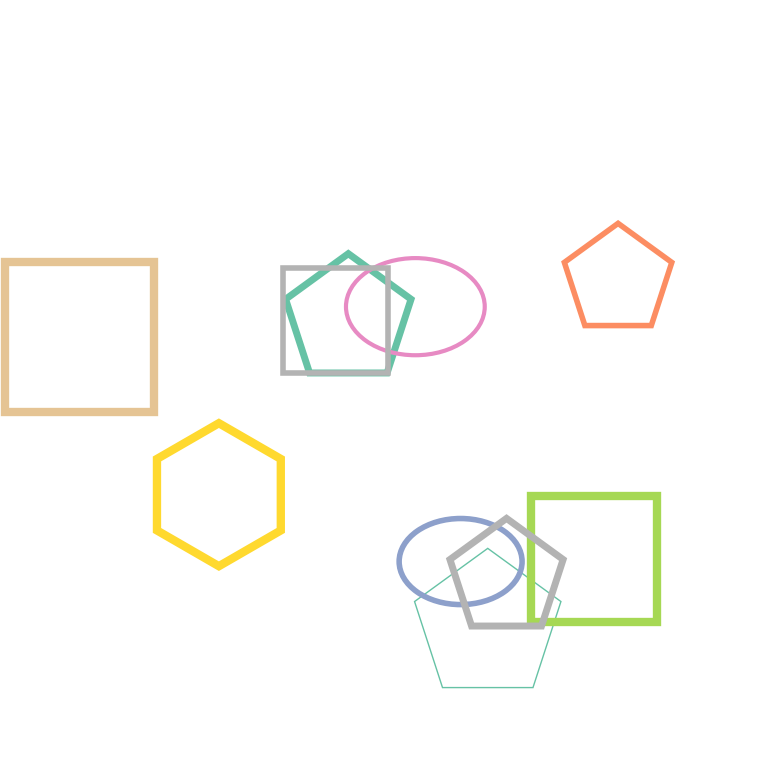[{"shape": "pentagon", "thickness": 0.5, "radius": 0.5, "center": [0.633, 0.188]}, {"shape": "pentagon", "thickness": 2.5, "radius": 0.43, "center": [0.452, 0.585]}, {"shape": "pentagon", "thickness": 2, "radius": 0.37, "center": [0.803, 0.637]}, {"shape": "oval", "thickness": 2, "radius": 0.4, "center": [0.598, 0.271]}, {"shape": "oval", "thickness": 1.5, "radius": 0.45, "center": [0.539, 0.602]}, {"shape": "square", "thickness": 3, "radius": 0.41, "center": [0.771, 0.274]}, {"shape": "hexagon", "thickness": 3, "radius": 0.46, "center": [0.284, 0.358]}, {"shape": "square", "thickness": 3, "radius": 0.48, "center": [0.103, 0.562]}, {"shape": "pentagon", "thickness": 2.5, "radius": 0.39, "center": [0.658, 0.249]}, {"shape": "square", "thickness": 2, "radius": 0.34, "center": [0.436, 0.584]}]